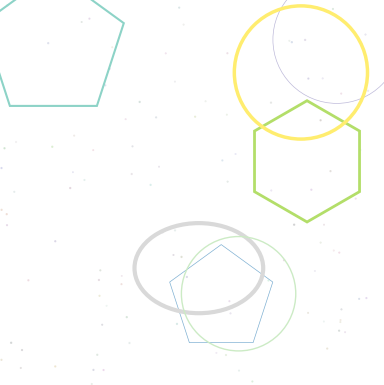[{"shape": "pentagon", "thickness": 1.5, "radius": 0.96, "center": [0.139, 0.88]}, {"shape": "circle", "thickness": 0.5, "radius": 0.83, "center": [0.875, 0.897]}, {"shape": "pentagon", "thickness": 0.5, "radius": 0.7, "center": [0.575, 0.224]}, {"shape": "hexagon", "thickness": 2, "radius": 0.79, "center": [0.797, 0.581]}, {"shape": "oval", "thickness": 3, "radius": 0.84, "center": [0.517, 0.303]}, {"shape": "circle", "thickness": 1, "radius": 0.74, "center": [0.62, 0.237]}, {"shape": "circle", "thickness": 2.5, "radius": 0.86, "center": [0.782, 0.812]}]